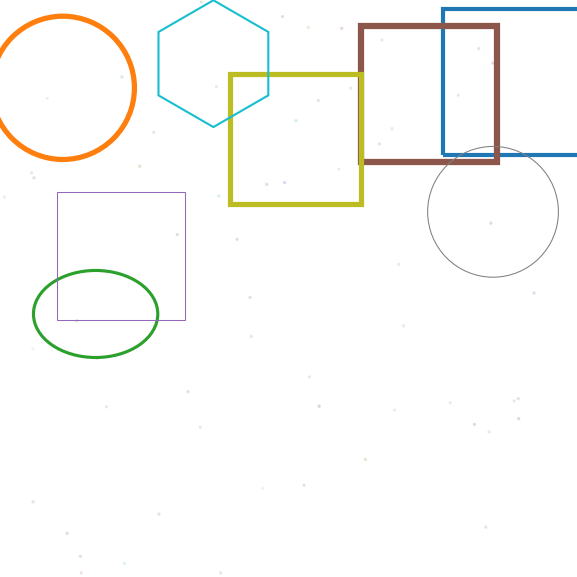[{"shape": "square", "thickness": 2, "radius": 0.63, "center": [0.894, 0.857]}, {"shape": "circle", "thickness": 2.5, "radius": 0.62, "center": [0.109, 0.847]}, {"shape": "oval", "thickness": 1.5, "radius": 0.54, "center": [0.166, 0.455]}, {"shape": "square", "thickness": 0.5, "radius": 0.56, "center": [0.21, 0.556]}, {"shape": "square", "thickness": 3, "radius": 0.59, "center": [0.743, 0.837]}, {"shape": "circle", "thickness": 0.5, "radius": 0.57, "center": [0.854, 0.632]}, {"shape": "square", "thickness": 2.5, "radius": 0.56, "center": [0.512, 0.759]}, {"shape": "hexagon", "thickness": 1, "radius": 0.55, "center": [0.37, 0.889]}]